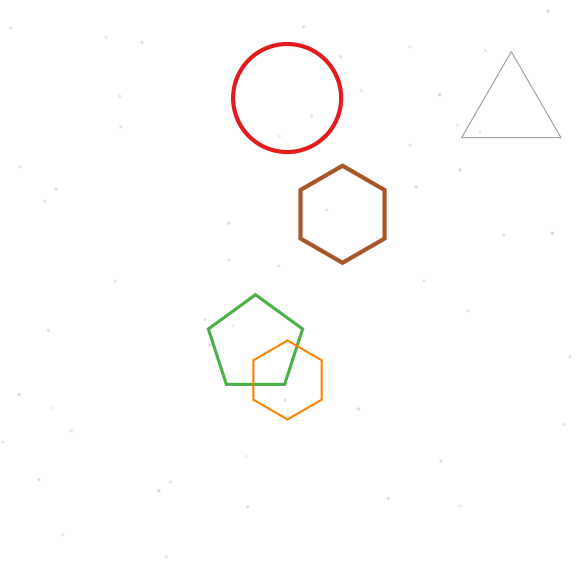[{"shape": "circle", "thickness": 2, "radius": 0.47, "center": [0.497, 0.829]}, {"shape": "pentagon", "thickness": 1.5, "radius": 0.43, "center": [0.442, 0.403]}, {"shape": "hexagon", "thickness": 1, "radius": 0.34, "center": [0.498, 0.341]}, {"shape": "hexagon", "thickness": 2, "radius": 0.42, "center": [0.593, 0.628]}, {"shape": "triangle", "thickness": 0.5, "radius": 0.5, "center": [0.885, 0.81]}]